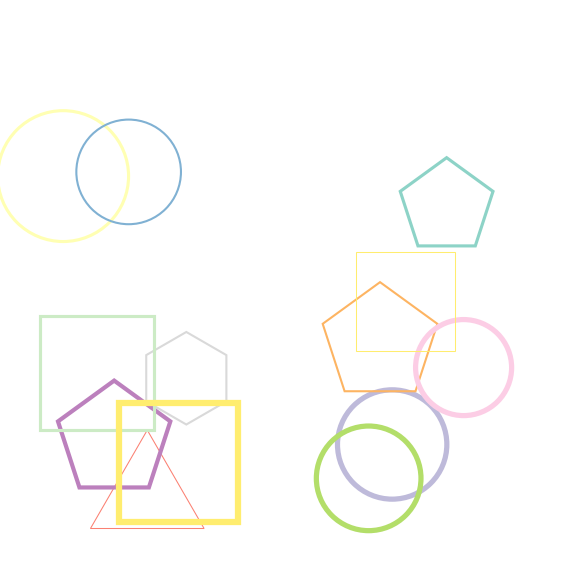[{"shape": "pentagon", "thickness": 1.5, "radius": 0.42, "center": [0.773, 0.642]}, {"shape": "circle", "thickness": 1.5, "radius": 0.57, "center": [0.109, 0.694]}, {"shape": "circle", "thickness": 2.5, "radius": 0.47, "center": [0.679, 0.229]}, {"shape": "triangle", "thickness": 0.5, "radius": 0.57, "center": [0.255, 0.141]}, {"shape": "circle", "thickness": 1, "radius": 0.45, "center": [0.223, 0.701]}, {"shape": "pentagon", "thickness": 1, "radius": 0.52, "center": [0.658, 0.406]}, {"shape": "circle", "thickness": 2.5, "radius": 0.45, "center": [0.638, 0.171]}, {"shape": "circle", "thickness": 2.5, "radius": 0.42, "center": [0.803, 0.363]}, {"shape": "hexagon", "thickness": 1, "radius": 0.4, "center": [0.323, 0.344]}, {"shape": "pentagon", "thickness": 2, "radius": 0.51, "center": [0.198, 0.238]}, {"shape": "square", "thickness": 1.5, "radius": 0.49, "center": [0.169, 0.353]}, {"shape": "square", "thickness": 0.5, "radius": 0.43, "center": [0.703, 0.477]}, {"shape": "square", "thickness": 3, "radius": 0.51, "center": [0.308, 0.199]}]